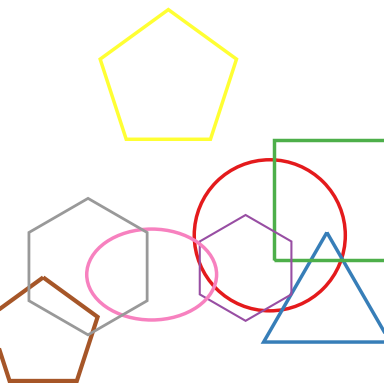[{"shape": "circle", "thickness": 2.5, "radius": 0.98, "center": [0.701, 0.389]}, {"shape": "triangle", "thickness": 2.5, "radius": 0.95, "center": [0.849, 0.206]}, {"shape": "square", "thickness": 2.5, "radius": 0.78, "center": [0.868, 0.481]}, {"shape": "hexagon", "thickness": 1.5, "radius": 0.69, "center": [0.638, 0.304]}, {"shape": "pentagon", "thickness": 2.5, "radius": 0.93, "center": [0.437, 0.789]}, {"shape": "pentagon", "thickness": 3, "radius": 0.74, "center": [0.112, 0.131]}, {"shape": "oval", "thickness": 2.5, "radius": 0.84, "center": [0.394, 0.287]}, {"shape": "hexagon", "thickness": 2, "radius": 0.89, "center": [0.229, 0.307]}]